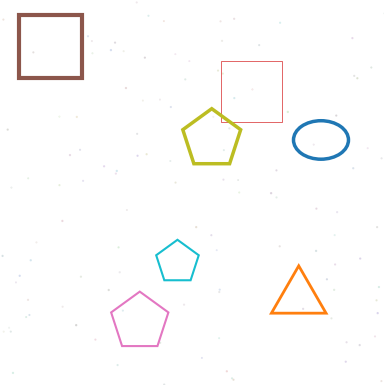[{"shape": "oval", "thickness": 2.5, "radius": 0.36, "center": [0.834, 0.636]}, {"shape": "triangle", "thickness": 2, "radius": 0.41, "center": [0.776, 0.228]}, {"shape": "square", "thickness": 0.5, "radius": 0.4, "center": [0.652, 0.762]}, {"shape": "square", "thickness": 3, "radius": 0.41, "center": [0.13, 0.879]}, {"shape": "pentagon", "thickness": 1.5, "radius": 0.39, "center": [0.363, 0.164]}, {"shape": "pentagon", "thickness": 2.5, "radius": 0.39, "center": [0.55, 0.639]}, {"shape": "pentagon", "thickness": 1.5, "radius": 0.29, "center": [0.461, 0.319]}]